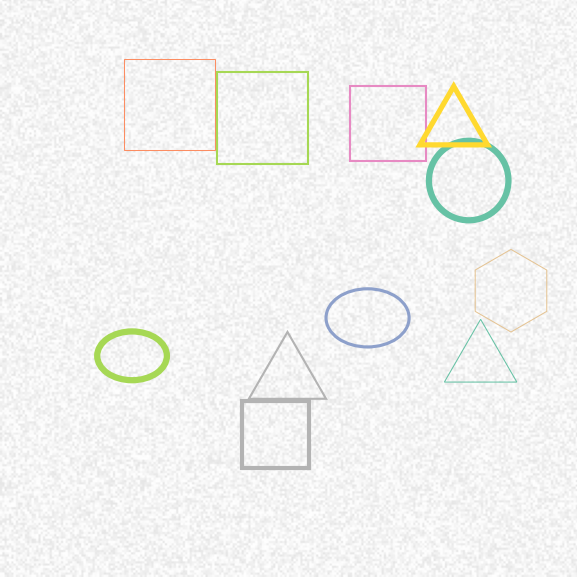[{"shape": "triangle", "thickness": 0.5, "radius": 0.36, "center": [0.832, 0.374]}, {"shape": "circle", "thickness": 3, "radius": 0.34, "center": [0.812, 0.687]}, {"shape": "square", "thickness": 0.5, "radius": 0.39, "center": [0.293, 0.819]}, {"shape": "oval", "thickness": 1.5, "radius": 0.36, "center": [0.636, 0.449]}, {"shape": "square", "thickness": 1, "radius": 0.33, "center": [0.672, 0.785]}, {"shape": "square", "thickness": 1, "radius": 0.4, "center": [0.454, 0.794]}, {"shape": "oval", "thickness": 3, "radius": 0.3, "center": [0.229, 0.383]}, {"shape": "triangle", "thickness": 2.5, "radius": 0.34, "center": [0.786, 0.782]}, {"shape": "hexagon", "thickness": 0.5, "radius": 0.36, "center": [0.885, 0.496]}, {"shape": "square", "thickness": 2, "radius": 0.29, "center": [0.477, 0.247]}, {"shape": "triangle", "thickness": 1, "radius": 0.39, "center": [0.498, 0.347]}]